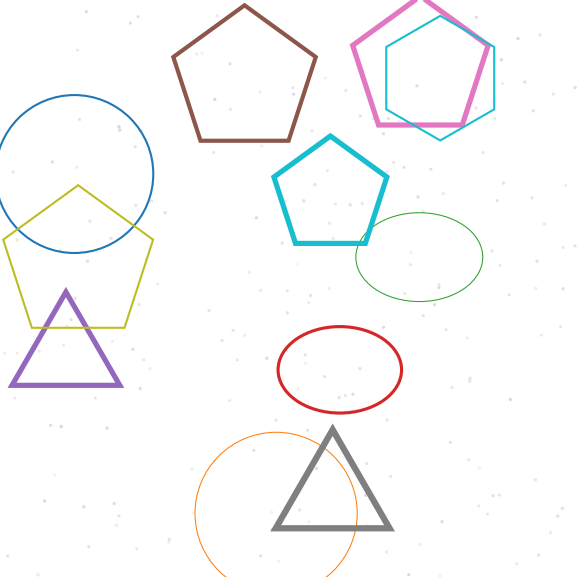[{"shape": "circle", "thickness": 1, "radius": 0.68, "center": [0.129, 0.698]}, {"shape": "circle", "thickness": 0.5, "radius": 0.7, "center": [0.478, 0.11]}, {"shape": "oval", "thickness": 0.5, "radius": 0.55, "center": [0.726, 0.554]}, {"shape": "oval", "thickness": 1.5, "radius": 0.53, "center": [0.588, 0.359]}, {"shape": "triangle", "thickness": 2.5, "radius": 0.54, "center": [0.114, 0.386]}, {"shape": "pentagon", "thickness": 2, "radius": 0.65, "center": [0.423, 0.86]}, {"shape": "pentagon", "thickness": 2.5, "radius": 0.62, "center": [0.728, 0.882]}, {"shape": "triangle", "thickness": 3, "radius": 0.57, "center": [0.576, 0.141]}, {"shape": "pentagon", "thickness": 1, "radius": 0.68, "center": [0.135, 0.542]}, {"shape": "pentagon", "thickness": 2.5, "radius": 0.51, "center": [0.572, 0.661]}, {"shape": "hexagon", "thickness": 1, "radius": 0.54, "center": [0.762, 0.864]}]